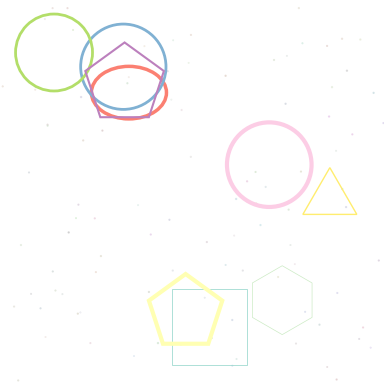[{"shape": "square", "thickness": 0.5, "radius": 0.49, "center": [0.544, 0.151]}, {"shape": "pentagon", "thickness": 3, "radius": 0.5, "center": [0.482, 0.188]}, {"shape": "oval", "thickness": 2.5, "radius": 0.49, "center": [0.335, 0.759]}, {"shape": "circle", "thickness": 2, "radius": 0.55, "center": [0.32, 0.827]}, {"shape": "circle", "thickness": 2, "radius": 0.5, "center": [0.14, 0.864]}, {"shape": "circle", "thickness": 3, "radius": 0.55, "center": [0.699, 0.572]}, {"shape": "pentagon", "thickness": 1.5, "radius": 0.54, "center": [0.324, 0.782]}, {"shape": "hexagon", "thickness": 0.5, "radius": 0.45, "center": [0.733, 0.22]}, {"shape": "triangle", "thickness": 1, "radius": 0.4, "center": [0.857, 0.484]}]